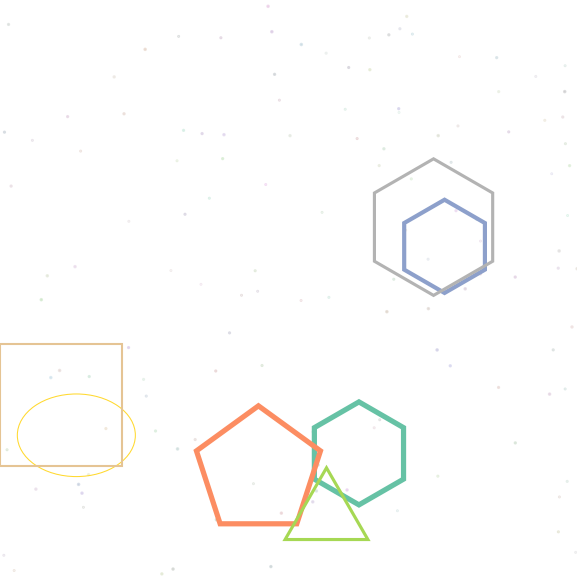[{"shape": "hexagon", "thickness": 2.5, "radius": 0.45, "center": [0.622, 0.214]}, {"shape": "pentagon", "thickness": 2.5, "radius": 0.56, "center": [0.448, 0.183]}, {"shape": "hexagon", "thickness": 2, "radius": 0.4, "center": [0.77, 0.573]}, {"shape": "triangle", "thickness": 1.5, "radius": 0.41, "center": [0.565, 0.106]}, {"shape": "oval", "thickness": 0.5, "radius": 0.51, "center": [0.132, 0.245]}, {"shape": "square", "thickness": 1, "radius": 0.53, "center": [0.106, 0.298]}, {"shape": "hexagon", "thickness": 1.5, "radius": 0.59, "center": [0.751, 0.606]}]